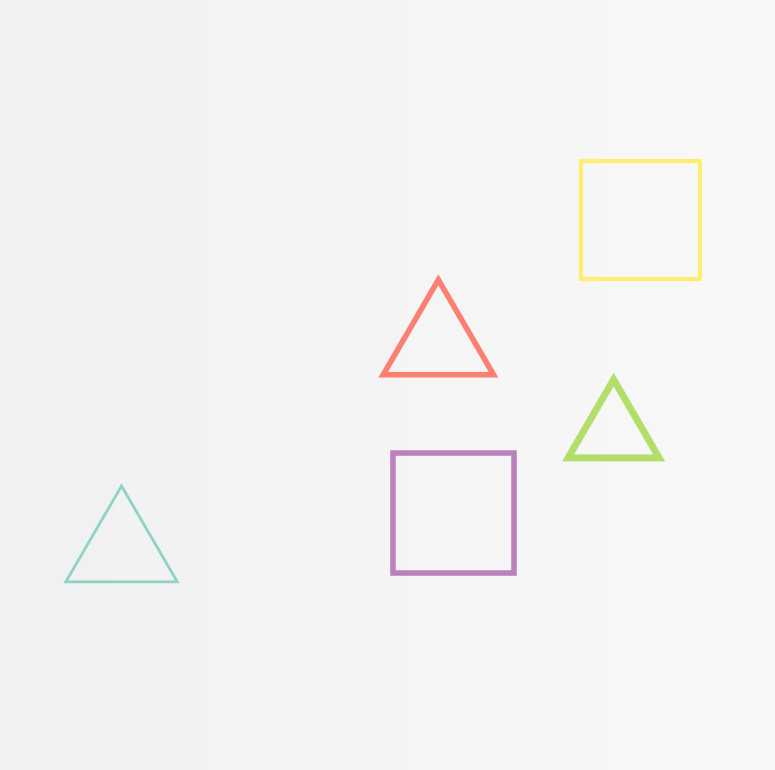[{"shape": "triangle", "thickness": 1, "radius": 0.42, "center": [0.157, 0.286]}, {"shape": "triangle", "thickness": 2, "radius": 0.41, "center": [0.566, 0.554]}, {"shape": "triangle", "thickness": 2.5, "radius": 0.34, "center": [0.792, 0.439]}, {"shape": "square", "thickness": 2, "radius": 0.39, "center": [0.585, 0.334]}, {"shape": "square", "thickness": 1.5, "radius": 0.38, "center": [0.826, 0.715]}]